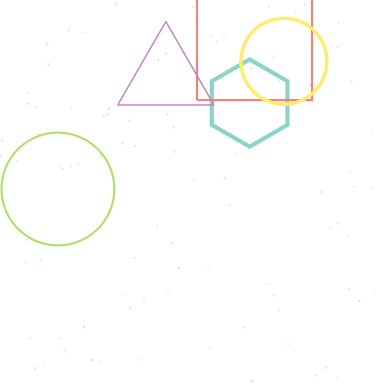[{"shape": "hexagon", "thickness": 3, "radius": 0.57, "center": [0.648, 0.732]}, {"shape": "square", "thickness": 1.5, "radius": 0.75, "center": [0.661, 0.889]}, {"shape": "circle", "thickness": 1.5, "radius": 0.73, "center": [0.15, 0.509]}, {"shape": "triangle", "thickness": 1, "radius": 0.72, "center": [0.431, 0.8]}, {"shape": "circle", "thickness": 2.5, "radius": 0.56, "center": [0.737, 0.841]}]